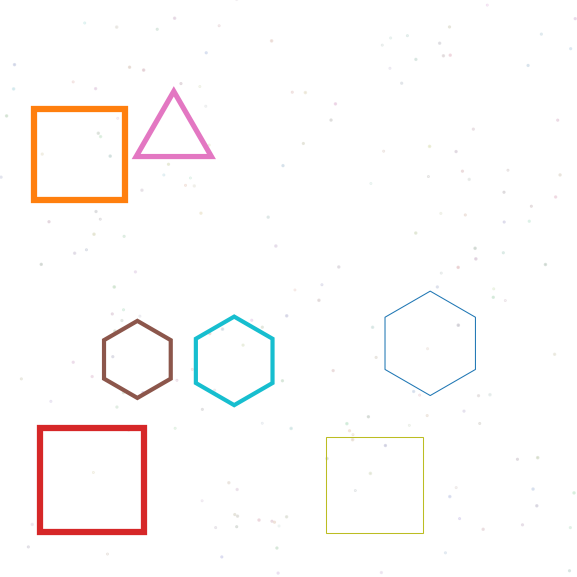[{"shape": "hexagon", "thickness": 0.5, "radius": 0.45, "center": [0.745, 0.405]}, {"shape": "square", "thickness": 3, "radius": 0.39, "center": [0.137, 0.732]}, {"shape": "square", "thickness": 3, "radius": 0.45, "center": [0.159, 0.167]}, {"shape": "hexagon", "thickness": 2, "radius": 0.33, "center": [0.238, 0.377]}, {"shape": "triangle", "thickness": 2.5, "radius": 0.38, "center": [0.301, 0.766]}, {"shape": "square", "thickness": 0.5, "radius": 0.42, "center": [0.648, 0.159]}, {"shape": "hexagon", "thickness": 2, "radius": 0.38, "center": [0.406, 0.374]}]